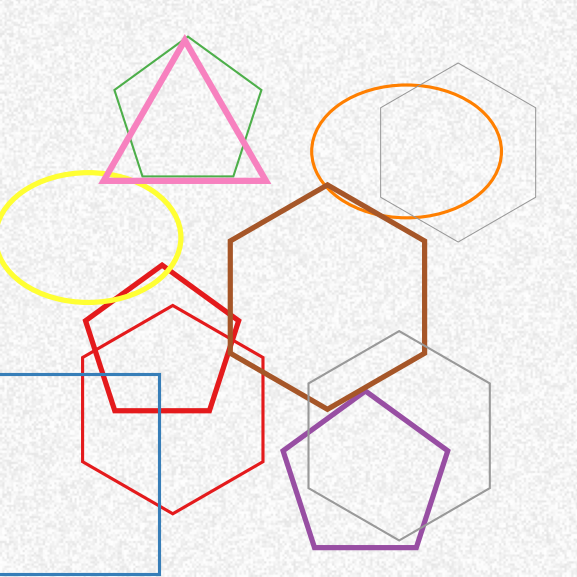[{"shape": "hexagon", "thickness": 1.5, "radius": 0.9, "center": [0.299, 0.29]}, {"shape": "pentagon", "thickness": 2.5, "radius": 0.7, "center": [0.281, 0.401]}, {"shape": "square", "thickness": 1.5, "radius": 0.87, "center": [0.101, 0.179]}, {"shape": "pentagon", "thickness": 1, "radius": 0.67, "center": [0.325, 0.802]}, {"shape": "pentagon", "thickness": 2.5, "radius": 0.75, "center": [0.633, 0.172]}, {"shape": "oval", "thickness": 1.5, "radius": 0.82, "center": [0.704, 0.737]}, {"shape": "oval", "thickness": 2.5, "radius": 0.8, "center": [0.153, 0.588]}, {"shape": "hexagon", "thickness": 2.5, "radius": 0.97, "center": [0.567, 0.485]}, {"shape": "triangle", "thickness": 3, "radius": 0.81, "center": [0.32, 0.767]}, {"shape": "hexagon", "thickness": 0.5, "radius": 0.77, "center": [0.793, 0.735]}, {"shape": "hexagon", "thickness": 1, "radius": 0.91, "center": [0.691, 0.245]}]